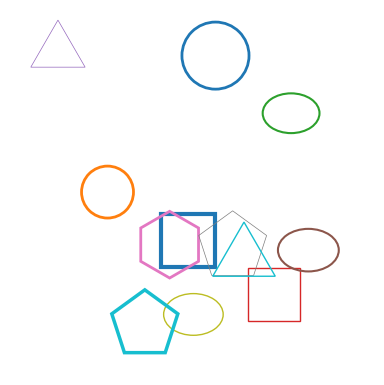[{"shape": "circle", "thickness": 2, "radius": 0.44, "center": [0.56, 0.856]}, {"shape": "square", "thickness": 3, "radius": 0.35, "center": [0.488, 0.375]}, {"shape": "circle", "thickness": 2, "radius": 0.34, "center": [0.279, 0.501]}, {"shape": "oval", "thickness": 1.5, "radius": 0.37, "center": [0.756, 0.706]}, {"shape": "square", "thickness": 1, "radius": 0.34, "center": [0.712, 0.235]}, {"shape": "triangle", "thickness": 0.5, "radius": 0.41, "center": [0.151, 0.866]}, {"shape": "oval", "thickness": 1.5, "radius": 0.4, "center": [0.801, 0.35]}, {"shape": "hexagon", "thickness": 2, "radius": 0.43, "center": [0.441, 0.365]}, {"shape": "pentagon", "thickness": 0.5, "radius": 0.46, "center": [0.604, 0.36]}, {"shape": "oval", "thickness": 1, "radius": 0.39, "center": [0.502, 0.183]}, {"shape": "pentagon", "thickness": 2.5, "radius": 0.45, "center": [0.376, 0.157]}, {"shape": "triangle", "thickness": 1, "radius": 0.47, "center": [0.634, 0.329]}]